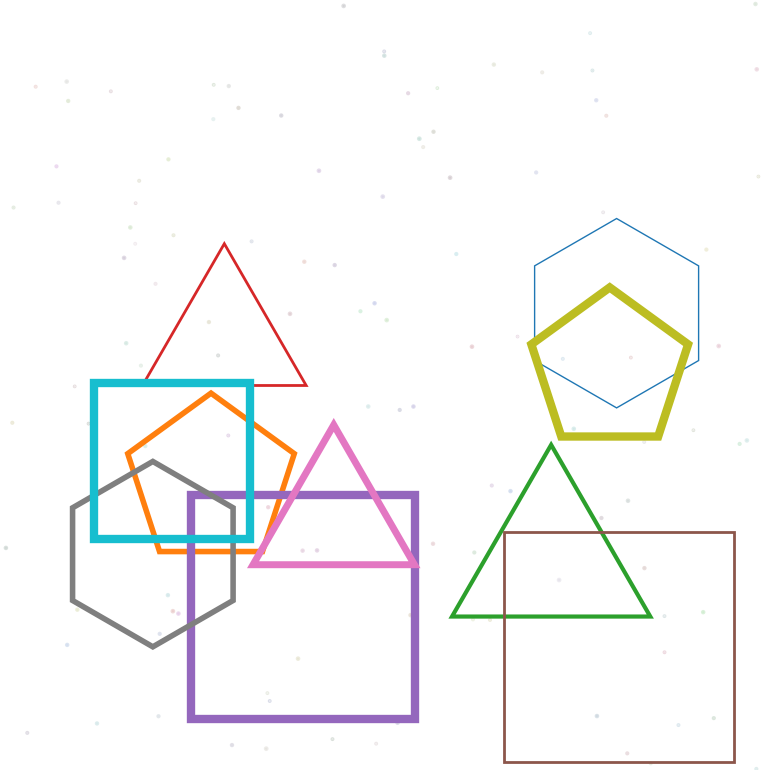[{"shape": "hexagon", "thickness": 0.5, "radius": 0.61, "center": [0.801, 0.593]}, {"shape": "pentagon", "thickness": 2, "radius": 0.57, "center": [0.274, 0.376]}, {"shape": "triangle", "thickness": 1.5, "radius": 0.74, "center": [0.716, 0.274]}, {"shape": "triangle", "thickness": 1, "radius": 0.61, "center": [0.291, 0.561]}, {"shape": "square", "thickness": 3, "radius": 0.73, "center": [0.394, 0.212]}, {"shape": "square", "thickness": 1, "radius": 0.75, "center": [0.804, 0.16]}, {"shape": "triangle", "thickness": 2.5, "radius": 0.61, "center": [0.433, 0.327]}, {"shape": "hexagon", "thickness": 2, "radius": 0.6, "center": [0.198, 0.28]}, {"shape": "pentagon", "thickness": 3, "radius": 0.54, "center": [0.792, 0.52]}, {"shape": "square", "thickness": 3, "radius": 0.51, "center": [0.224, 0.401]}]